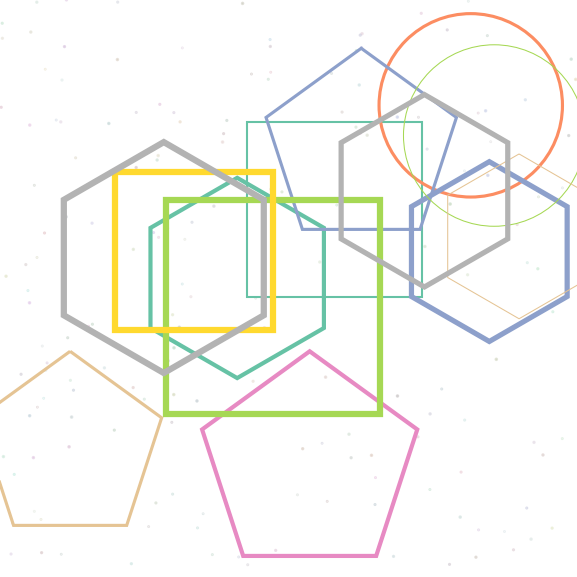[{"shape": "hexagon", "thickness": 2, "radius": 0.87, "center": [0.411, 0.518]}, {"shape": "square", "thickness": 1, "radius": 0.76, "center": [0.579, 0.636]}, {"shape": "circle", "thickness": 1.5, "radius": 0.79, "center": [0.815, 0.817]}, {"shape": "pentagon", "thickness": 1.5, "radius": 0.87, "center": [0.626, 0.742]}, {"shape": "hexagon", "thickness": 2.5, "radius": 0.78, "center": [0.847, 0.564]}, {"shape": "pentagon", "thickness": 2, "radius": 0.98, "center": [0.536, 0.195]}, {"shape": "square", "thickness": 3, "radius": 0.93, "center": [0.473, 0.467]}, {"shape": "circle", "thickness": 0.5, "radius": 0.79, "center": [0.856, 0.764]}, {"shape": "square", "thickness": 3, "radius": 0.68, "center": [0.337, 0.564]}, {"shape": "hexagon", "thickness": 0.5, "radius": 0.71, "center": [0.899, 0.59]}, {"shape": "pentagon", "thickness": 1.5, "radius": 0.83, "center": [0.121, 0.224]}, {"shape": "hexagon", "thickness": 2.5, "radius": 0.83, "center": [0.735, 0.669]}, {"shape": "hexagon", "thickness": 3, "radius": 1.0, "center": [0.284, 0.553]}]